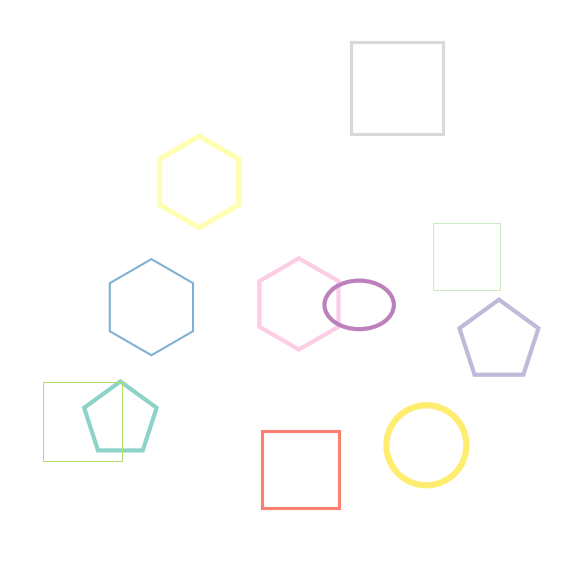[{"shape": "pentagon", "thickness": 2, "radius": 0.33, "center": [0.208, 0.273]}, {"shape": "hexagon", "thickness": 2.5, "radius": 0.4, "center": [0.345, 0.684]}, {"shape": "pentagon", "thickness": 2, "radius": 0.36, "center": [0.864, 0.408]}, {"shape": "square", "thickness": 1.5, "radius": 0.33, "center": [0.52, 0.187]}, {"shape": "hexagon", "thickness": 1, "radius": 0.42, "center": [0.262, 0.467]}, {"shape": "square", "thickness": 0.5, "radius": 0.34, "center": [0.142, 0.269]}, {"shape": "hexagon", "thickness": 2, "radius": 0.4, "center": [0.518, 0.473]}, {"shape": "square", "thickness": 1.5, "radius": 0.4, "center": [0.687, 0.846]}, {"shape": "oval", "thickness": 2, "radius": 0.3, "center": [0.622, 0.471]}, {"shape": "square", "thickness": 0.5, "radius": 0.29, "center": [0.807, 0.555]}, {"shape": "circle", "thickness": 3, "radius": 0.35, "center": [0.738, 0.228]}]